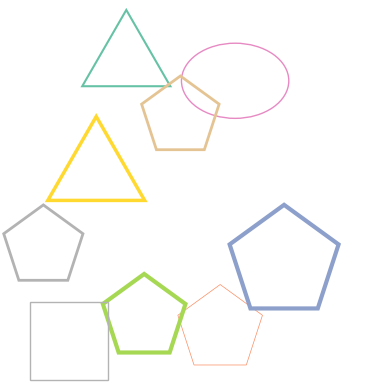[{"shape": "triangle", "thickness": 1.5, "radius": 0.66, "center": [0.328, 0.842]}, {"shape": "pentagon", "thickness": 0.5, "radius": 0.58, "center": [0.572, 0.145]}, {"shape": "pentagon", "thickness": 3, "radius": 0.74, "center": [0.738, 0.319]}, {"shape": "oval", "thickness": 1, "radius": 0.7, "center": [0.611, 0.79]}, {"shape": "pentagon", "thickness": 3, "radius": 0.56, "center": [0.374, 0.176]}, {"shape": "triangle", "thickness": 2.5, "radius": 0.73, "center": [0.25, 0.552]}, {"shape": "pentagon", "thickness": 2, "radius": 0.53, "center": [0.469, 0.697]}, {"shape": "pentagon", "thickness": 2, "radius": 0.54, "center": [0.113, 0.36]}, {"shape": "square", "thickness": 1, "radius": 0.5, "center": [0.18, 0.114]}]